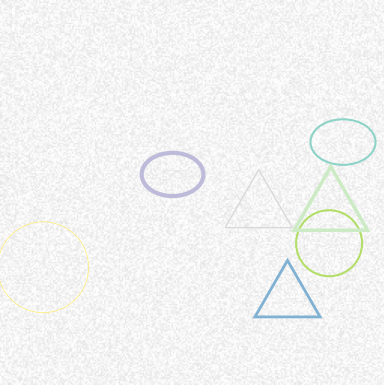[{"shape": "oval", "thickness": 1.5, "radius": 0.42, "center": [0.891, 0.631]}, {"shape": "oval", "thickness": 3, "radius": 0.4, "center": [0.448, 0.547]}, {"shape": "triangle", "thickness": 2, "radius": 0.49, "center": [0.747, 0.226]}, {"shape": "circle", "thickness": 1.5, "radius": 0.43, "center": [0.855, 0.368]}, {"shape": "triangle", "thickness": 1, "radius": 0.5, "center": [0.672, 0.459]}, {"shape": "triangle", "thickness": 2.5, "radius": 0.55, "center": [0.859, 0.457]}, {"shape": "circle", "thickness": 0.5, "radius": 0.59, "center": [0.112, 0.306]}]